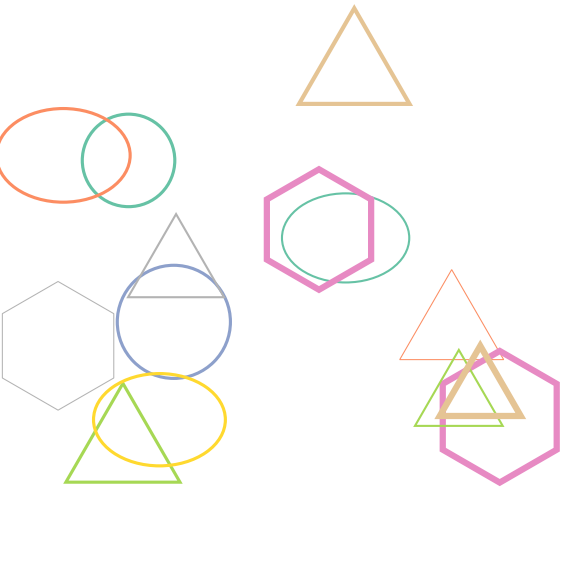[{"shape": "oval", "thickness": 1, "radius": 0.55, "center": [0.598, 0.587]}, {"shape": "circle", "thickness": 1.5, "radius": 0.4, "center": [0.223, 0.721]}, {"shape": "oval", "thickness": 1.5, "radius": 0.58, "center": [0.11, 0.73]}, {"shape": "triangle", "thickness": 0.5, "radius": 0.52, "center": [0.782, 0.428]}, {"shape": "circle", "thickness": 1.5, "radius": 0.49, "center": [0.301, 0.442]}, {"shape": "hexagon", "thickness": 3, "radius": 0.52, "center": [0.552, 0.602]}, {"shape": "hexagon", "thickness": 3, "radius": 0.57, "center": [0.865, 0.277]}, {"shape": "triangle", "thickness": 1, "radius": 0.44, "center": [0.795, 0.306]}, {"shape": "triangle", "thickness": 1.5, "radius": 0.57, "center": [0.213, 0.221]}, {"shape": "oval", "thickness": 1.5, "radius": 0.57, "center": [0.276, 0.272]}, {"shape": "triangle", "thickness": 3, "radius": 0.4, "center": [0.832, 0.319]}, {"shape": "triangle", "thickness": 2, "radius": 0.55, "center": [0.613, 0.874]}, {"shape": "triangle", "thickness": 1, "radius": 0.48, "center": [0.305, 0.532]}, {"shape": "hexagon", "thickness": 0.5, "radius": 0.56, "center": [0.101, 0.4]}]